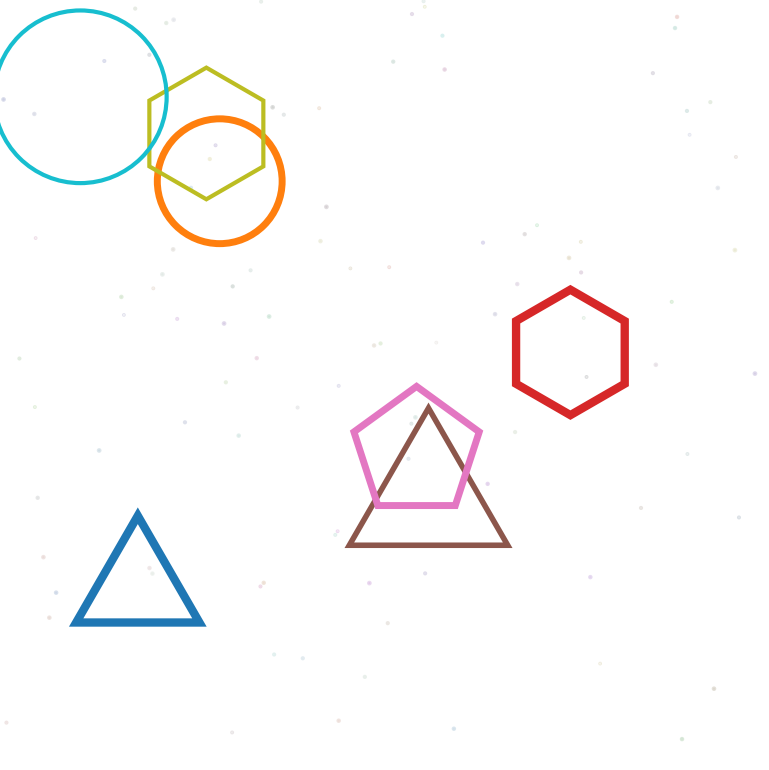[{"shape": "triangle", "thickness": 3, "radius": 0.46, "center": [0.179, 0.238]}, {"shape": "circle", "thickness": 2.5, "radius": 0.41, "center": [0.285, 0.765]}, {"shape": "hexagon", "thickness": 3, "radius": 0.41, "center": [0.741, 0.542]}, {"shape": "triangle", "thickness": 2, "radius": 0.59, "center": [0.557, 0.351]}, {"shape": "pentagon", "thickness": 2.5, "radius": 0.43, "center": [0.541, 0.413]}, {"shape": "hexagon", "thickness": 1.5, "radius": 0.43, "center": [0.268, 0.827]}, {"shape": "circle", "thickness": 1.5, "radius": 0.56, "center": [0.104, 0.874]}]